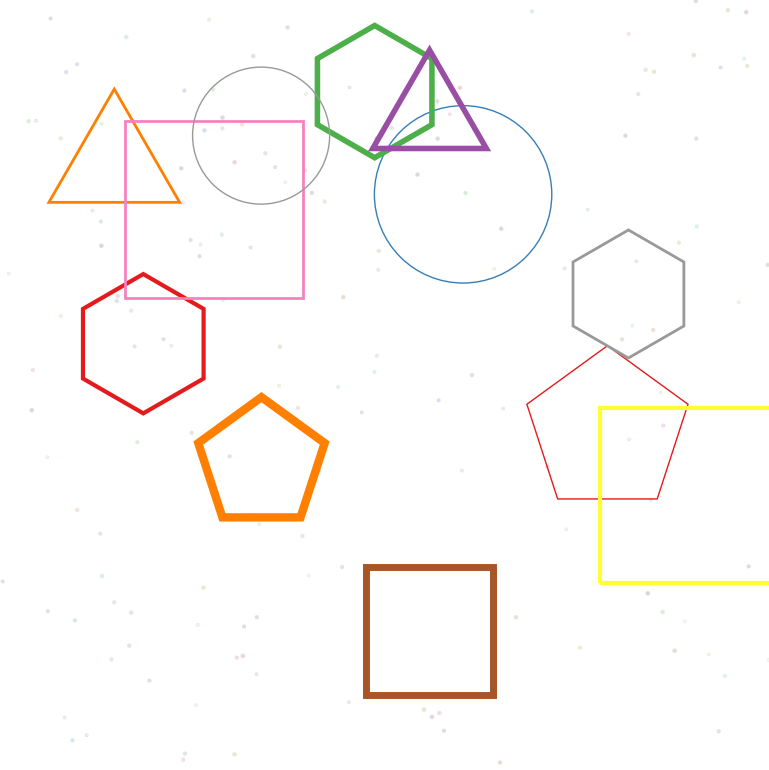[{"shape": "hexagon", "thickness": 1.5, "radius": 0.45, "center": [0.186, 0.554]}, {"shape": "pentagon", "thickness": 0.5, "radius": 0.55, "center": [0.789, 0.441]}, {"shape": "circle", "thickness": 0.5, "radius": 0.58, "center": [0.601, 0.748]}, {"shape": "hexagon", "thickness": 2, "radius": 0.43, "center": [0.487, 0.881]}, {"shape": "triangle", "thickness": 2, "radius": 0.43, "center": [0.558, 0.85]}, {"shape": "pentagon", "thickness": 3, "radius": 0.43, "center": [0.34, 0.398]}, {"shape": "triangle", "thickness": 1, "radius": 0.49, "center": [0.148, 0.786]}, {"shape": "square", "thickness": 1.5, "radius": 0.57, "center": [0.892, 0.356]}, {"shape": "square", "thickness": 2.5, "radius": 0.41, "center": [0.558, 0.181]}, {"shape": "square", "thickness": 1, "radius": 0.58, "center": [0.278, 0.728]}, {"shape": "circle", "thickness": 0.5, "radius": 0.44, "center": [0.339, 0.824]}, {"shape": "hexagon", "thickness": 1, "radius": 0.42, "center": [0.816, 0.618]}]